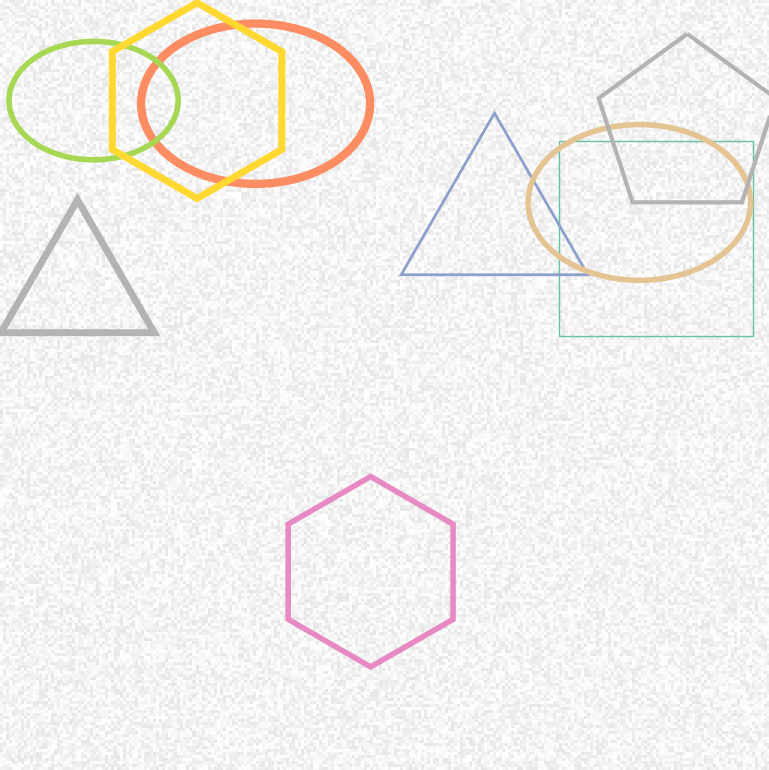[{"shape": "square", "thickness": 0.5, "radius": 0.63, "center": [0.852, 0.69]}, {"shape": "oval", "thickness": 3, "radius": 0.74, "center": [0.332, 0.865]}, {"shape": "triangle", "thickness": 1, "radius": 0.7, "center": [0.642, 0.713]}, {"shape": "hexagon", "thickness": 2, "radius": 0.62, "center": [0.481, 0.257]}, {"shape": "oval", "thickness": 2, "radius": 0.55, "center": [0.122, 0.869]}, {"shape": "hexagon", "thickness": 2.5, "radius": 0.64, "center": [0.256, 0.869]}, {"shape": "oval", "thickness": 2, "radius": 0.72, "center": [0.83, 0.737]}, {"shape": "pentagon", "thickness": 1.5, "radius": 0.6, "center": [0.893, 0.835]}, {"shape": "triangle", "thickness": 2.5, "radius": 0.57, "center": [0.101, 0.625]}]